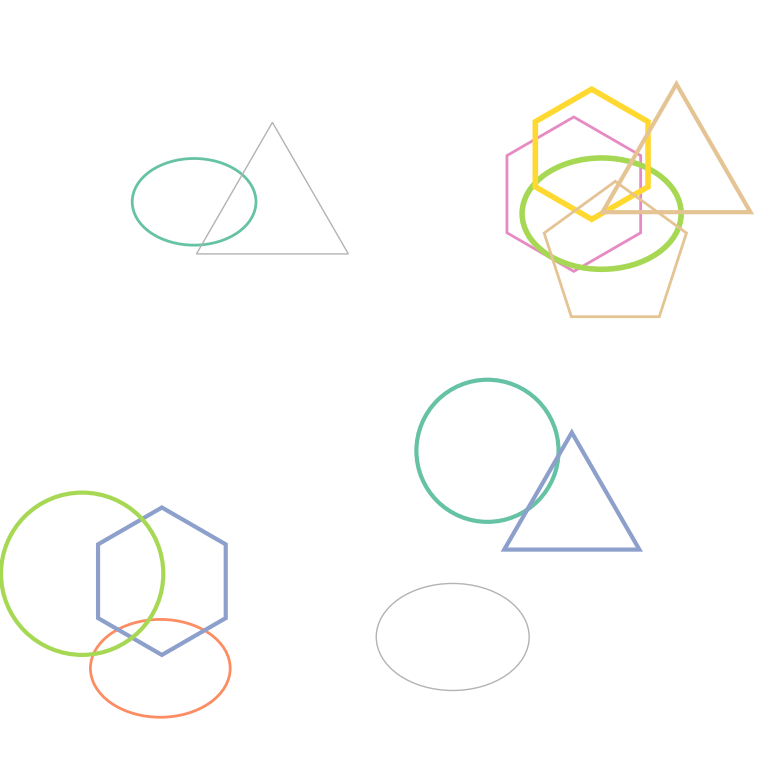[{"shape": "circle", "thickness": 1.5, "radius": 0.46, "center": [0.633, 0.415]}, {"shape": "oval", "thickness": 1, "radius": 0.4, "center": [0.252, 0.738]}, {"shape": "oval", "thickness": 1, "radius": 0.45, "center": [0.208, 0.132]}, {"shape": "hexagon", "thickness": 1.5, "radius": 0.48, "center": [0.21, 0.245]}, {"shape": "triangle", "thickness": 1.5, "radius": 0.51, "center": [0.743, 0.337]}, {"shape": "hexagon", "thickness": 1, "radius": 0.5, "center": [0.745, 0.748]}, {"shape": "circle", "thickness": 1.5, "radius": 0.53, "center": [0.107, 0.255]}, {"shape": "oval", "thickness": 2, "radius": 0.52, "center": [0.781, 0.723]}, {"shape": "hexagon", "thickness": 2, "radius": 0.42, "center": [0.768, 0.8]}, {"shape": "pentagon", "thickness": 1, "radius": 0.49, "center": [0.799, 0.667]}, {"shape": "triangle", "thickness": 1.5, "radius": 0.55, "center": [0.878, 0.78]}, {"shape": "triangle", "thickness": 0.5, "radius": 0.57, "center": [0.354, 0.727]}, {"shape": "oval", "thickness": 0.5, "radius": 0.5, "center": [0.588, 0.173]}]